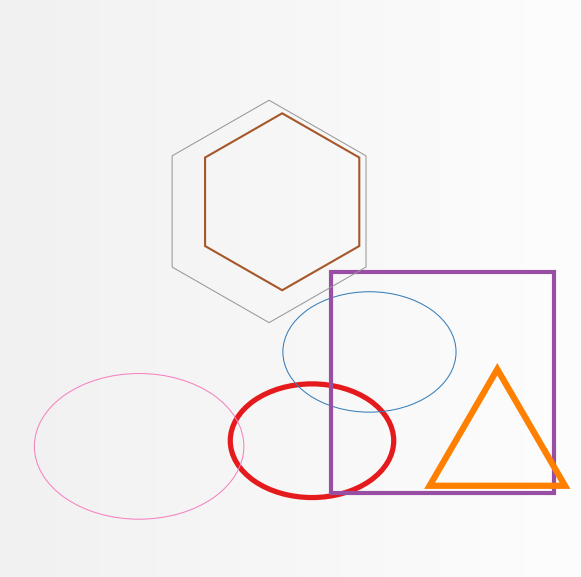[{"shape": "oval", "thickness": 2.5, "radius": 0.7, "center": [0.537, 0.236]}, {"shape": "oval", "thickness": 0.5, "radius": 0.74, "center": [0.636, 0.39]}, {"shape": "square", "thickness": 2, "radius": 0.96, "center": [0.761, 0.337]}, {"shape": "triangle", "thickness": 3, "radius": 0.67, "center": [0.856, 0.225]}, {"shape": "hexagon", "thickness": 1, "radius": 0.77, "center": [0.485, 0.65]}, {"shape": "oval", "thickness": 0.5, "radius": 0.9, "center": [0.239, 0.226]}, {"shape": "hexagon", "thickness": 0.5, "radius": 0.96, "center": [0.463, 0.633]}]